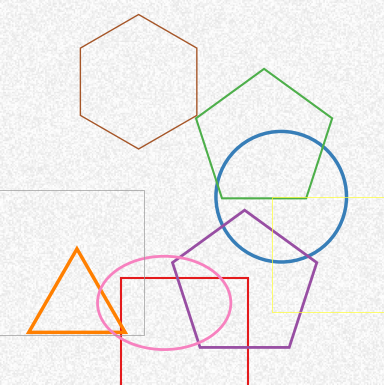[{"shape": "square", "thickness": 1.5, "radius": 0.83, "center": [0.479, 0.112]}, {"shape": "circle", "thickness": 2.5, "radius": 0.85, "center": [0.73, 0.489]}, {"shape": "pentagon", "thickness": 1.5, "radius": 0.93, "center": [0.686, 0.635]}, {"shape": "pentagon", "thickness": 2, "radius": 0.99, "center": [0.635, 0.257]}, {"shape": "triangle", "thickness": 2.5, "radius": 0.72, "center": [0.2, 0.209]}, {"shape": "square", "thickness": 0.5, "radius": 0.75, "center": [0.857, 0.339]}, {"shape": "hexagon", "thickness": 1, "radius": 0.87, "center": [0.36, 0.788]}, {"shape": "oval", "thickness": 2, "radius": 0.87, "center": [0.426, 0.213]}, {"shape": "square", "thickness": 0.5, "radius": 0.94, "center": [0.186, 0.318]}]